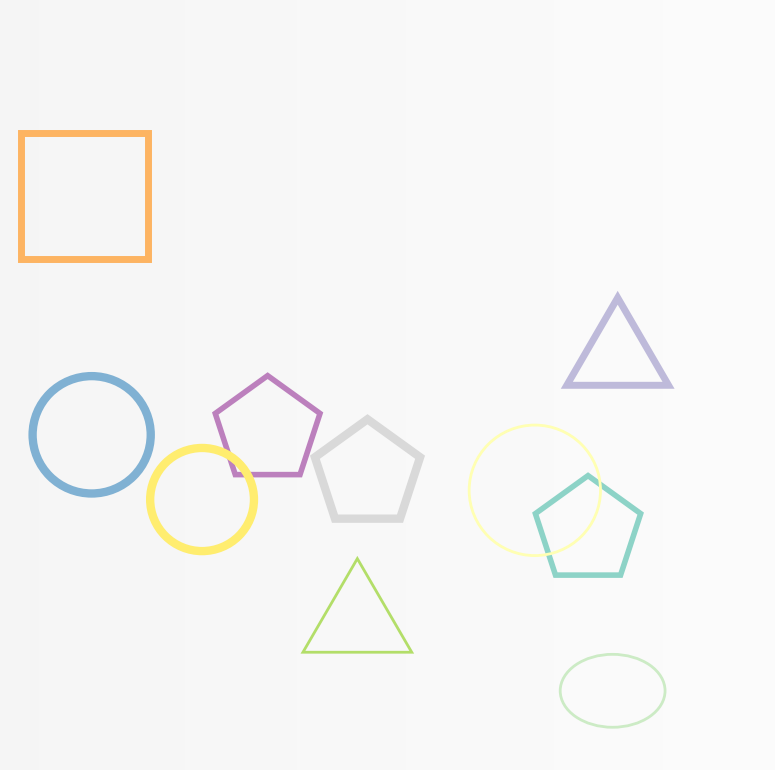[{"shape": "pentagon", "thickness": 2, "radius": 0.36, "center": [0.759, 0.311]}, {"shape": "circle", "thickness": 1, "radius": 0.42, "center": [0.69, 0.363]}, {"shape": "triangle", "thickness": 2.5, "radius": 0.38, "center": [0.797, 0.538]}, {"shape": "circle", "thickness": 3, "radius": 0.38, "center": [0.118, 0.435]}, {"shape": "square", "thickness": 2.5, "radius": 0.41, "center": [0.109, 0.746]}, {"shape": "triangle", "thickness": 1, "radius": 0.41, "center": [0.461, 0.193]}, {"shape": "pentagon", "thickness": 3, "radius": 0.36, "center": [0.474, 0.384]}, {"shape": "pentagon", "thickness": 2, "radius": 0.36, "center": [0.345, 0.441]}, {"shape": "oval", "thickness": 1, "radius": 0.34, "center": [0.79, 0.103]}, {"shape": "circle", "thickness": 3, "radius": 0.33, "center": [0.261, 0.351]}]